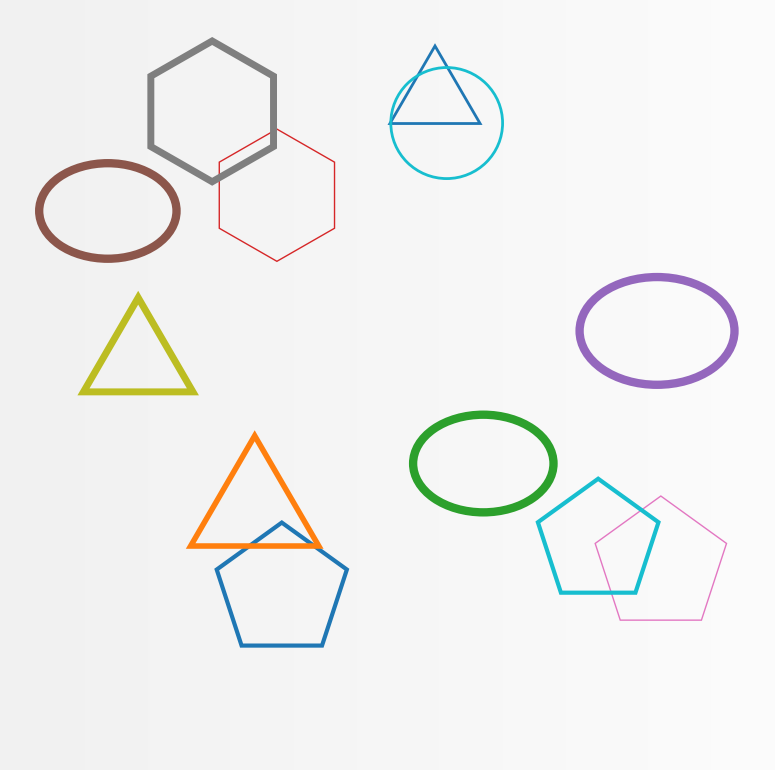[{"shape": "pentagon", "thickness": 1.5, "radius": 0.44, "center": [0.364, 0.233]}, {"shape": "triangle", "thickness": 1, "radius": 0.34, "center": [0.561, 0.873]}, {"shape": "triangle", "thickness": 2, "radius": 0.48, "center": [0.329, 0.339]}, {"shape": "oval", "thickness": 3, "radius": 0.45, "center": [0.624, 0.398]}, {"shape": "hexagon", "thickness": 0.5, "radius": 0.43, "center": [0.357, 0.746]}, {"shape": "oval", "thickness": 3, "radius": 0.5, "center": [0.848, 0.57]}, {"shape": "oval", "thickness": 3, "radius": 0.44, "center": [0.139, 0.726]}, {"shape": "pentagon", "thickness": 0.5, "radius": 0.45, "center": [0.853, 0.267]}, {"shape": "hexagon", "thickness": 2.5, "radius": 0.46, "center": [0.274, 0.855]}, {"shape": "triangle", "thickness": 2.5, "radius": 0.41, "center": [0.178, 0.532]}, {"shape": "pentagon", "thickness": 1.5, "radius": 0.41, "center": [0.772, 0.296]}, {"shape": "circle", "thickness": 1, "radius": 0.36, "center": [0.576, 0.84]}]